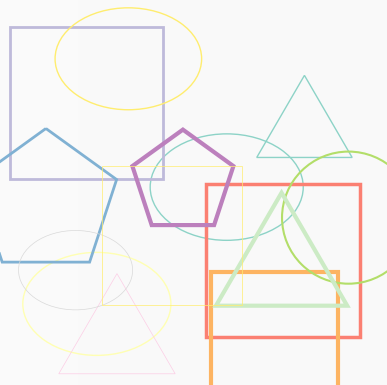[{"shape": "oval", "thickness": 1, "radius": 0.99, "center": [0.585, 0.514]}, {"shape": "triangle", "thickness": 1, "radius": 0.71, "center": [0.786, 0.662]}, {"shape": "oval", "thickness": 1, "radius": 0.96, "center": [0.25, 0.211]}, {"shape": "square", "thickness": 2, "radius": 0.98, "center": [0.224, 0.733]}, {"shape": "square", "thickness": 2.5, "radius": 0.99, "center": [0.731, 0.324]}, {"shape": "pentagon", "thickness": 2, "radius": 0.96, "center": [0.118, 0.474]}, {"shape": "square", "thickness": 3, "radius": 0.82, "center": [0.708, 0.129]}, {"shape": "circle", "thickness": 1.5, "radius": 0.86, "center": [0.899, 0.435]}, {"shape": "triangle", "thickness": 0.5, "radius": 0.87, "center": [0.302, 0.116]}, {"shape": "oval", "thickness": 0.5, "radius": 0.74, "center": [0.195, 0.298]}, {"shape": "pentagon", "thickness": 3, "radius": 0.69, "center": [0.472, 0.526]}, {"shape": "triangle", "thickness": 3, "radius": 0.98, "center": [0.727, 0.304]}, {"shape": "square", "thickness": 0.5, "radius": 0.91, "center": [0.444, 0.388]}, {"shape": "oval", "thickness": 1, "radius": 0.95, "center": [0.331, 0.847]}]